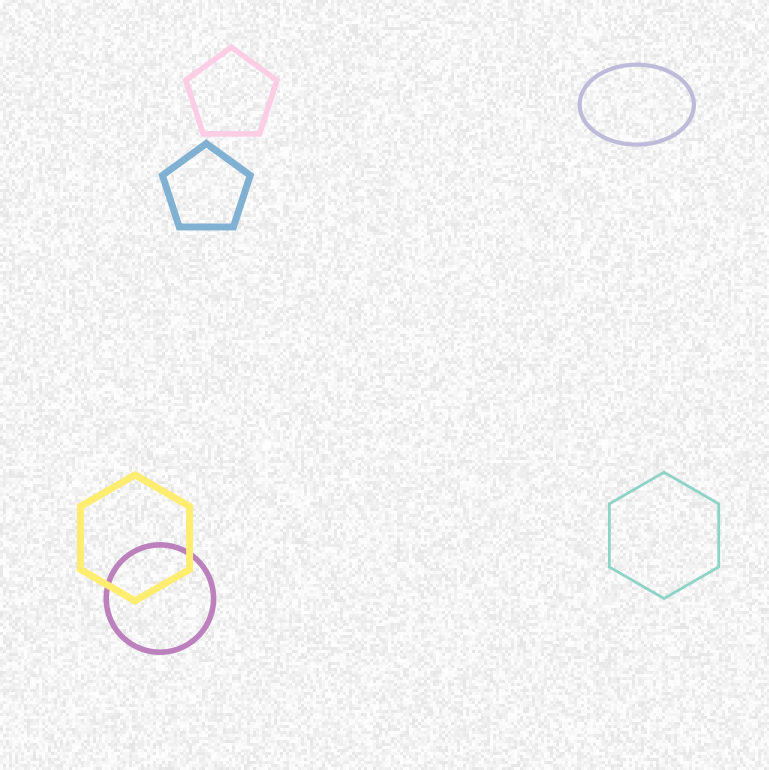[{"shape": "hexagon", "thickness": 1, "radius": 0.41, "center": [0.862, 0.305]}, {"shape": "oval", "thickness": 1.5, "radius": 0.37, "center": [0.827, 0.864]}, {"shape": "pentagon", "thickness": 2.5, "radius": 0.3, "center": [0.268, 0.754]}, {"shape": "pentagon", "thickness": 2, "radius": 0.31, "center": [0.3, 0.876]}, {"shape": "circle", "thickness": 2, "radius": 0.35, "center": [0.208, 0.223]}, {"shape": "hexagon", "thickness": 2.5, "radius": 0.41, "center": [0.175, 0.301]}]